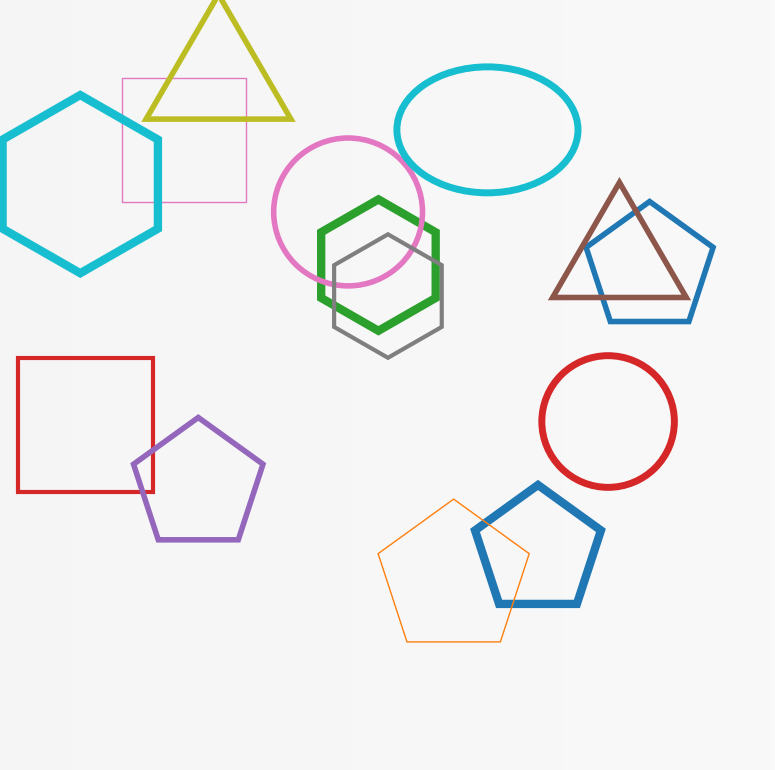[{"shape": "pentagon", "thickness": 3, "radius": 0.43, "center": [0.694, 0.285]}, {"shape": "pentagon", "thickness": 2, "radius": 0.43, "center": [0.838, 0.652]}, {"shape": "pentagon", "thickness": 0.5, "radius": 0.51, "center": [0.585, 0.249]}, {"shape": "hexagon", "thickness": 3, "radius": 0.43, "center": [0.488, 0.656]}, {"shape": "circle", "thickness": 2.5, "radius": 0.43, "center": [0.785, 0.453]}, {"shape": "square", "thickness": 1.5, "radius": 0.43, "center": [0.11, 0.448]}, {"shape": "pentagon", "thickness": 2, "radius": 0.44, "center": [0.256, 0.37]}, {"shape": "triangle", "thickness": 2, "radius": 0.5, "center": [0.799, 0.663]}, {"shape": "square", "thickness": 0.5, "radius": 0.4, "center": [0.237, 0.818]}, {"shape": "circle", "thickness": 2, "radius": 0.48, "center": [0.449, 0.725]}, {"shape": "hexagon", "thickness": 1.5, "radius": 0.4, "center": [0.501, 0.616]}, {"shape": "triangle", "thickness": 2, "radius": 0.54, "center": [0.282, 0.899]}, {"shape": "hexagon", "thickness": 3, "radius": 0.58, "center": [0.104, 0.761]}, {"shape": "oval", "thickness": 2.5, "radius": 0.58, "center": [0.629, 0.831]}]